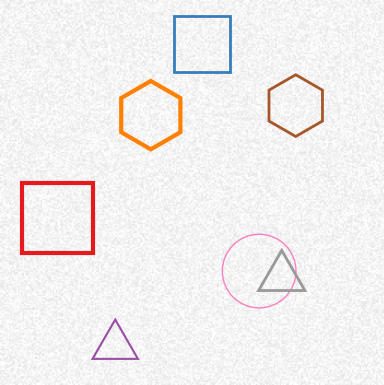[{"shape": "square", "thickness": 3, "radius": 0.46, "center": [0.149, 0.433]}, {"shape": "square", "thickness": 2, "radius": 0.36, "center": [0.524, 0.887]}, {"shape": "triangle", "thickness": 1.5, "radius": 0.34, "center": [0.299, 0.102]}, {"shape": "hexagon", "thickness": 3, "radius": 0.44, "center": [0.392, 0.701]}, {"shape": "hexagon", "thickness": 2, "radius": 0.4, "center": [0.768, 0.726]}, {"shape": "circle", "thickness": 1, "radius": 0.48, "center": [0.673, 0.296]}, {"shape": "triangle", "thickness": 2, "radius": 0.35, "center": [0.732, 0.28]}]